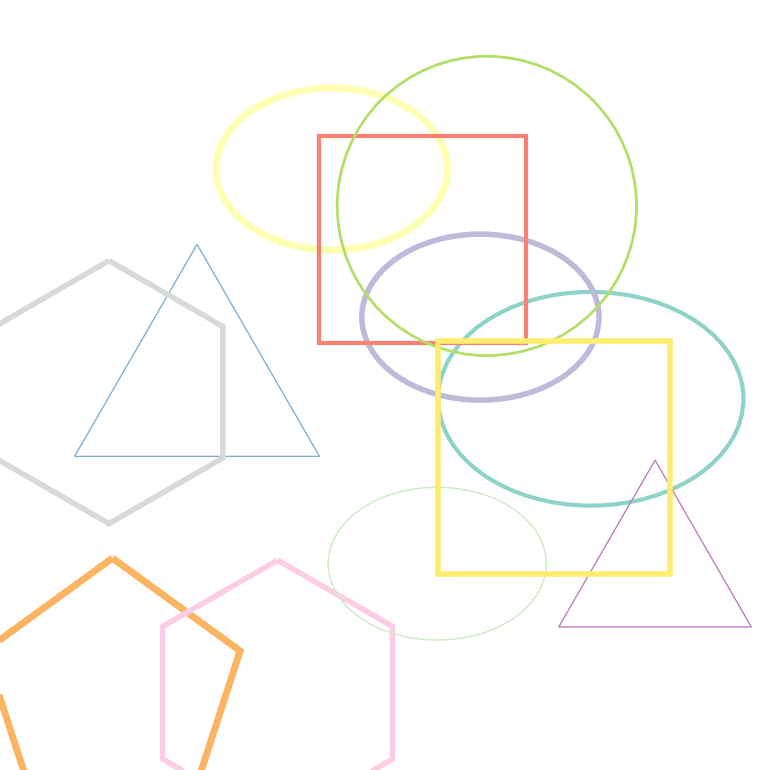[{"shape": "oval", "thickness": 1.5, "radius": 0.99, "center": [0.767, 0.482]}, {"shape": "oval", "thickness": 2.5, "radius": 0.75, "center": [0.431, 0.781]}, {"shape": "oval", "thickness": 2, "radius": 0.77, "center": [0.624, 0.588]}, {"shape": "square", "thickness": 1.5, "radius": 0.67, "center": [0.548, 0.688]}, {"shape": "triangle", "thickness": 0.5, "radius": 0.92, "center": [0.256, 0.499]}, {"shape": "pentagon", "thickness": 2.5, "radius": 0.87, "center": [0.146, 0.101]}, {"shape": "circle", "thickness": 1, "radius": 0.97, "center": [0.632, 0.733]}, {"shape": "hexagon", "thickness": 2, "radius": 0.86, "center": [0.361, 0.1]}, {"shape": "hexagon", "thickness": 2, "radius": 0.85, "center": [0.142, 0.491]}, {"shape": "triangle", "thickness": 0.5, "radius": 0.72, "center": [0.851, 0.258]}, {"shape": "oval", "thickness": 0.5, "radius": 0.71, "center": [0.568, 0.268]}, {"shape": "square", "thickness": 2, "radius": 0.76, "center": [0.719, 0.406]}]